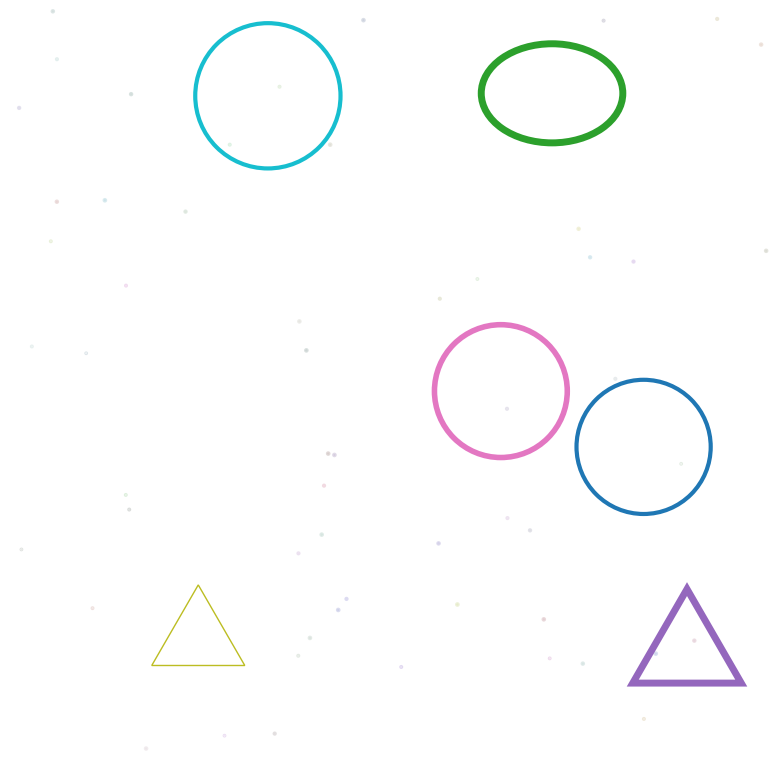[{"shape": "circle", "thickness": 1.5, "radius": 0.44, "center": [0.836, 0.42]}, {"shape": "oval", "thickness": 2.5, "radius": 0.46, "center": [0.717, 0.879]}, {"shape": "triangle", "thickness": 2.5, "radius": 0.41, "center": [0.892, 0.154]}, {"shape": "circle", "thickness": 2, "radius": 0.43, "center": [0.65, 0.492]}, {"shape": "triangle", "thickness": 0.5, "radius": 0.35, "center": [0.257, 0.171]}, {"shape": "circle", "thickness": 1.5, "radius": 0.47, "center": [0.348, 0.876]}]